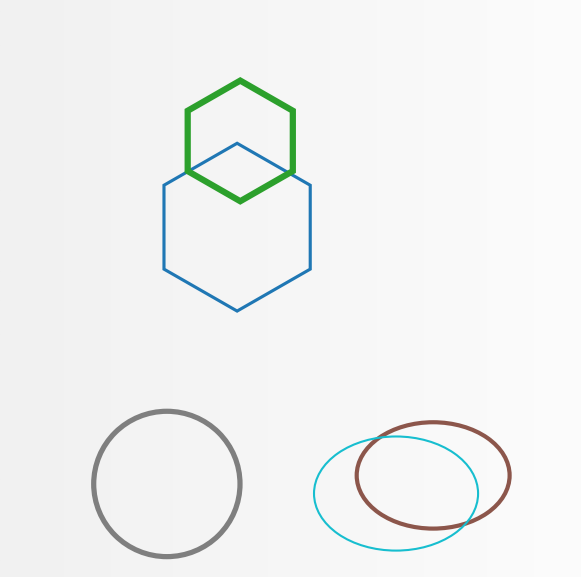[{"shape": "hexagon", "thickness": 1.5, "radius": 0.73, "center": [0.408, 0.606]}, {"shape": "hexagon", "thickness": 3, "radius": 0.52, "center": [0.413, 0.755]}, {"shape": "oval", "thickness": 2, "radius": 0.66, "center": [0.745, 0.176]}, {"shape": "circle", "thickness": 2.5, "radius": 0.63, "center": [0.287, 0.161]}, {"shape": "oval", "thickness": 1, "radius": 0.71, "center": [0.681, 0.145]}]